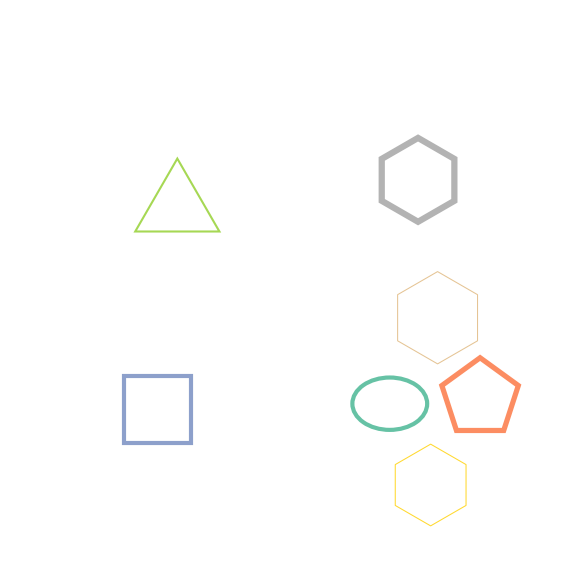[{"shape": "oval", "thickness": 2, "radius": 0.32, "center": [0.675, 0.3]}, {"shape": "pentagon", "thickness": 2.5, "radius": 0.35, "center": [0.831, 0.31]}, {"shape": "square", "thickness": 2, "radius": 0.29, "center": [0.272, 0.29]}, {"shape": "triangle", "thickness": 1, "radius": 0.42, "center": [0.307, 0.64]}, {"shape": "hexagon", "thickness": 0.5, "radius": 0.35, "center": [0.746, 0.159]}, {"shape": "hexagon", "thickness": 0.5, "radius": 0.4, "center": [0.758, 0.449]}, {"shape": "hexagon", "thickness": 3, "radius": 0.36, "center": [0.724, 0.688]}]